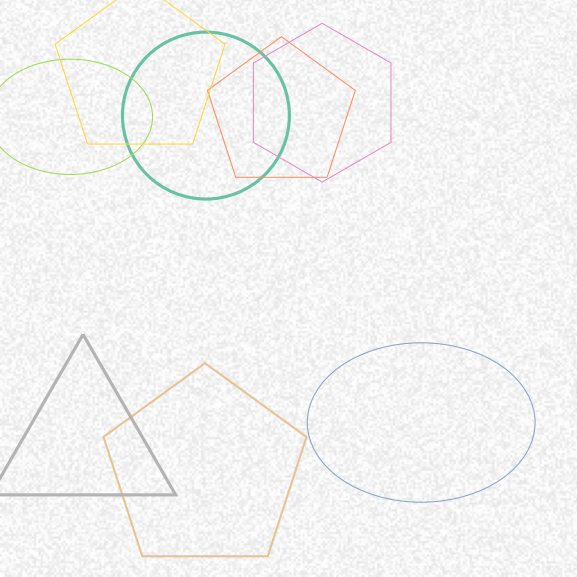[{"shape": "circle", "thickness": 1.5, "radius": 0.72, "center": [0.357, 0.799]}, {"shape": "pentagon", "thickness": 0.5, "radius": 0.67, "center": [0.487, 0.801]}, {"shape": "oval", "thickness": 0.5, "radius": 0.99, "center": [0.729, 0.268]}, {"shape": "hexagon", "thickness": 0.5, "radius": 0.69, "center": [0.558, 0.821]}, {"shape": "oval", "thickness": 0.5, "radius": 0.71, "center": [0.122, 0.797]}, {"shape": "pentagon", "thickness": 0.5, "radius": 0.77, "center": [0.243, 0.875]}, {"shape": "pentagon", "thickness": 1, "radius": 0.92, "center": [0.355, 0.185]}, {"shape": "triangle", "thickness": 1.5, "radius": 0.93, "center": [0.144, 0.235]}]